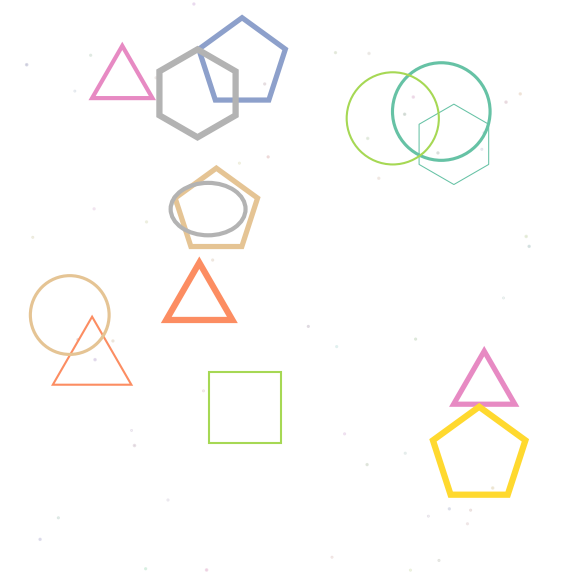[{"shape": "hexagon", "thickness": 0.5, "radius": 0.35, "center": [0.786, 0.749]}, {"shape": "circle", "thickness": 1.5, "radius": 0.42, "center": [0.764, 0.806]}, {"shape": "triangle", "thickness": 1, "radius": 0.39, "center": [0.159, 0.372]}, {"shape": "triangle", "thickness": 3, "radius": 0.33, "center": [0.345, 0.478]}, {"shape": "pentagon", "thickness": 2.5, "radius": 0.39, "center": [0.419, 0.89]}, {"shape": "triangle", "thickness": 2, "radius": 0.3, "center": [0.212, 0.859]}, {"shape": "triangle", "thickness": 2.5, "radius": 0.31, "center": [0.838, 0.33]}, {"shape": "square", "thickness": 1, "radius": 0.31, "center": [0.424, 0.294]}, {"shape": "circle", "thickness": 1, "radius": 0.4, "center": [0.68, 0.794]}, {"shape": "pentagon", "thickness": 3, "radius": 0.42, "center": [0.83, 0.211]}, {"shape": "circle", "thickness": 1.5, "radius": 0.34, "center": [0.121, 0.454]}, {"shape": "pentagon", "thickness": 2.5, "radius": 0.38, "center": [0.375, 0.633]}, {"shape": "hexagon", "thickness": 3, "radius": 0.38, "center": [0.342, 0.837]}, {"shape": "oval", "thickness": 2, "radius": 0.32, "center": [0.36, 0.637]}]